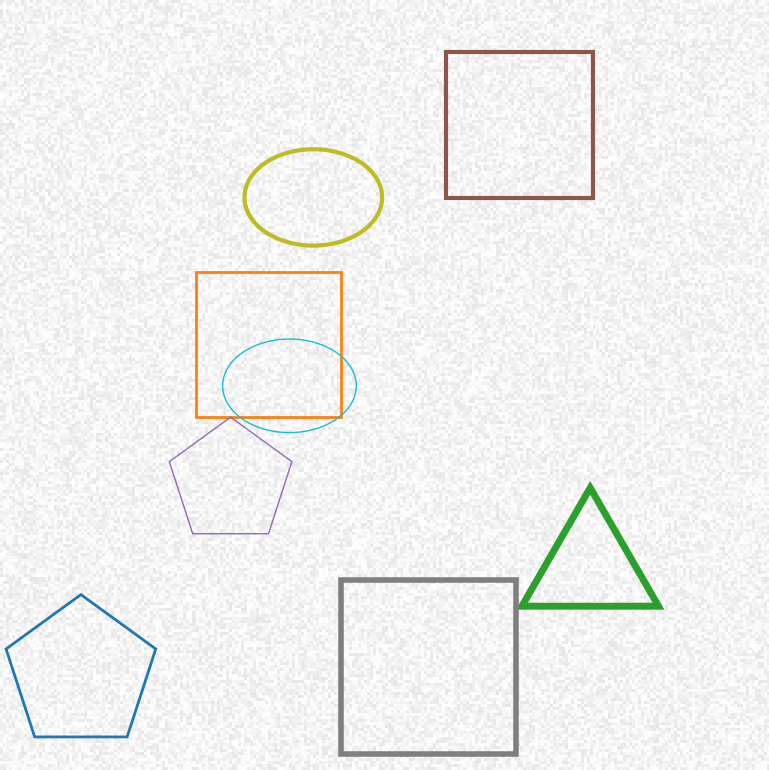[{"shape": "pentagon", "thickness": 1, "radius": 0.51, "center": [0.105, 0.126]}, {"shape": "square", "thickness": 1, "radius": 0.47, "center": [0.349, 0.553]}, {"shape": "triangle", "thickness": 2.5, "radius": 0.51, "center": [0.766, 0.264]}, {"shape": "pentagon", "thickness": 0.5, "radius": 0.42, "center": [0.299, 0.375]}, {"shape": "square", "thickness": 1.5, "radius": 0.48, "center": [0.675, 0.838]}, {"shape": "square", "thickness": 2, "radius": 0.57, "center": [0.557, 0.134]}, {"shape": "oval", "thickness": 1.5, "radius": 0.45, "center": [0.407, 0.744]}, {"shape": "oval", "thickness": 0.5, "radius": 0.43, "center": [0.376, 0.499]}]